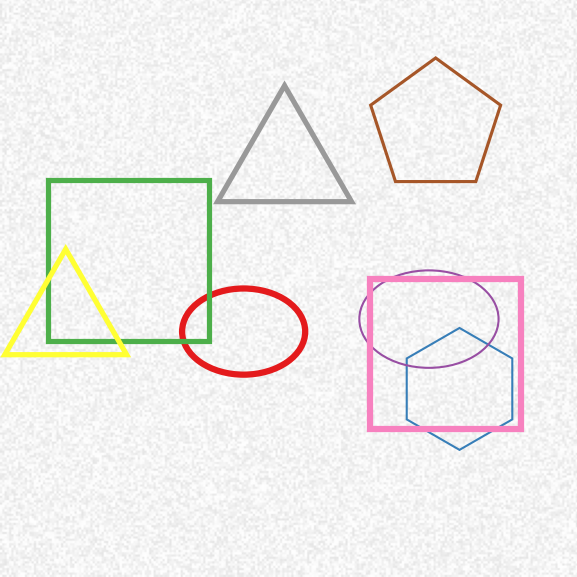[{"shape": "oval", "thickness": 3, "radius": 0.53, "center": [0.422, 0.425]}, {"shape": "hexagon", "thickness": 1, "radius": 0.53, "center": [0.796, 0.326]}, {"shape": "square", "thickness": 2.5, "radius": 0.7, "center": [0.223, 0.548]}, {"shape": "oval", "thickness": 1, "radius": 0.6, "center": [0.743, 0.447]}, {"shape": "triangle", "thickness": 2.5, "radius": 0.61, "center": [0.114, 0.446]}, {"shape": "pentagon", "thickness": 1.5, "radius": 0.59, "center": [0.754, 0.78]}, {"shape": "square", "thickness": 3, "radius": 0.65, "center": [0.772, 0.386]}, {"shape": "triangle", "thickness": 2.5, "radius": 0.67, "center": [0.493, 0.717]}]